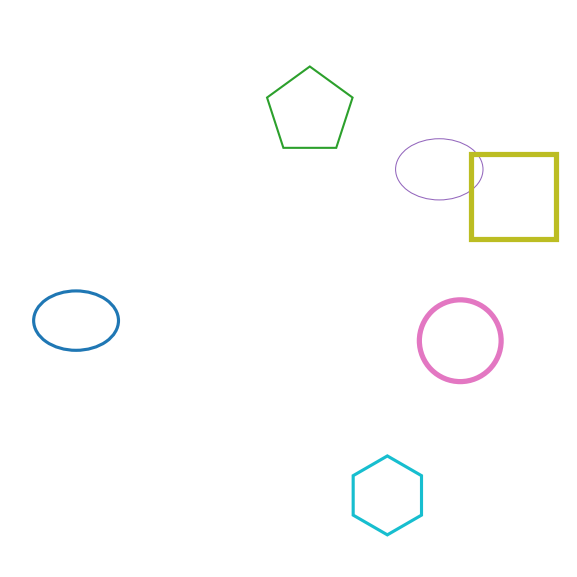[{"shape": "oval", "thickness": 1.5, "radius": 0.37, "center": [0.132, 0.444]}, {"shape": "pentagon", "thickness": 1, "radius": 0.39, "center": [0.536, 0.806]}, {"shape": "oval", "thickness": 0.5, "radius": 0.38, "center": [0.761, 0.706]}, {"shape": "circle", "thickness": 2.5, "radius": 0.35, "center": [0.797, 0.409]}, {"shape": "square", "thickness": 2.5, "radius": 0.37, "center": [0.89, 0.659]}, {"shape": "hexagon", "thickness": 1.5, "radius": 0.34, "center": [0.671, 0.141]}]